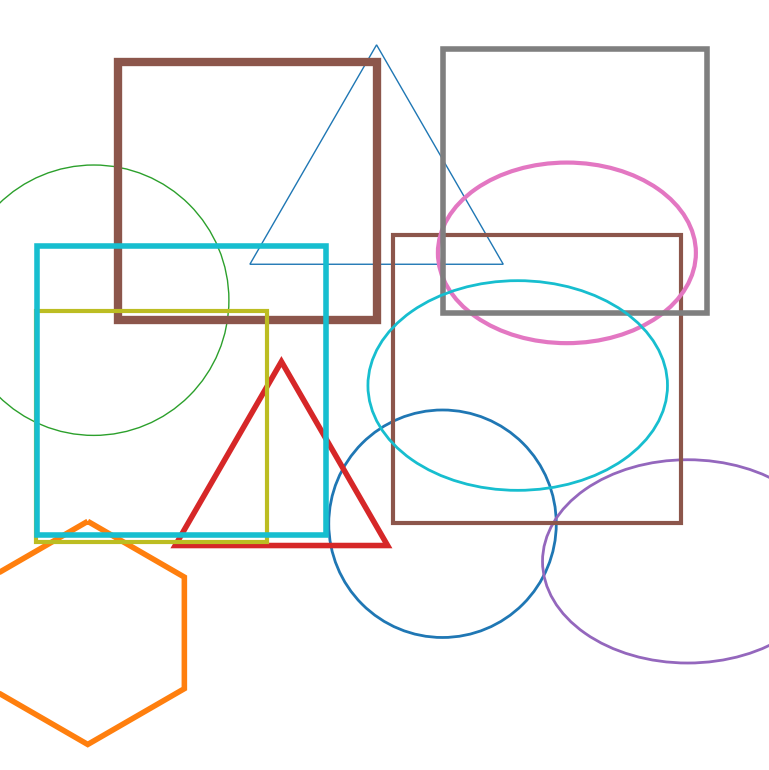[{"shape": "triangle", "thickness": 0.5, "radius": 0.95, "center": [0.489, 0.752]}, {"shape": "circle", "thickness": 1, "radius": 0.74, "center": [0.575, 0.32]}, {"shape": "hexagon", "thickness": 2, "radius": 0.72, "center": [0.114, 0.178]}, {"shape": "circle", "thickness": 0.5, "radius": 0.88, "center": [0.122, 0.61]}, {"shape": "triangle", "thickness": 2, "radius": 0.8, "center": [0.365, 0.371]}, {"shape": "oval", "thickness": 1, "radius": 0.94, "center": [0.893, 0.271]}, {"shape": "square", "thickness": 1.5, "radius": 0.94, "center": [0.698, 0.508]}, {"shape": "square", "thickness": 3, "radius": 0.84, "center": [0.321, 0.752]}, {"shape": "oval", "thickness": 1.5, "radius": 0.84, "center": [0.736, 0.672]}, {"shape": "square", "thickness": 2, "radius": 0.86, "center": [0.747, 0.765]}, {"shape": "square", "thickness": 1.5, "radius": 0.75, "center": [0.196, 0.446]}, {"shape": "oval", "thickness": 1, "radius": 0.97, "center": [0.672, 0.499]}, {"shape": "square", "thickness": 2, "radius": 0.94, "center": [0.235, 0.492]}]